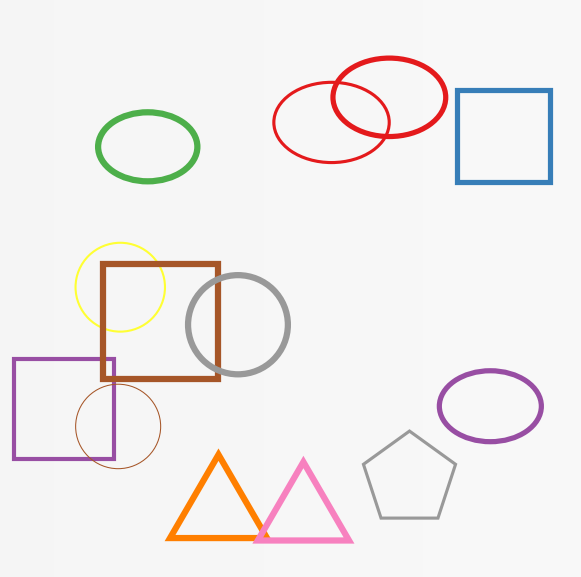[{"shape": "oval", "thickness": 2.5, "radius": 0.49, "center": [0.67, 0.831]}, {"shape": "oval", "thickness": 1.5, "radius": 0.5, "center": [0.57, 0.787]}, {"shape": "square", "thickness": 2.5, "radius": 0.4, "center": [0.866, 0.764]}, {"shape": "oval", "thickness": 3, "radius": 0.43, "center": [0.254, 0.745]}, {"shape": "square", "thickness": 2, "radius": 0.43, "center": [0.111, 0.291]}, {"shape": "oval", "thickness": 2.5, "radius": 0.44, "center": [0.844, 0.296]}, {"shape": "triangle", "thickness": 3, "radius": 0.48, "center": [0.376, 0.116]}, {"shape": "circle", "thickness": 1, "radius": 0.38, "center": [0.207, 0.502]}, {"shape": "square", "thickness": 3, "radius": 0.5, "center": [0.276, 0.443]}, {"shape": "circle", "thickness": 0.5, "radius": 0.37, "center": [0.203, 0.261]}, {"shape": "triangle", "thickness": 3, "radius": 0.45, "center": [0.522, 0.109]}, {"shape": "pentagon", "thickness": 1.5, "radius": 0.42, "center": [0.705, 0.169]}, {"shape": "circle", "thickness": 3, "radius": 0.43, "center": [0.409, 0.437]}]